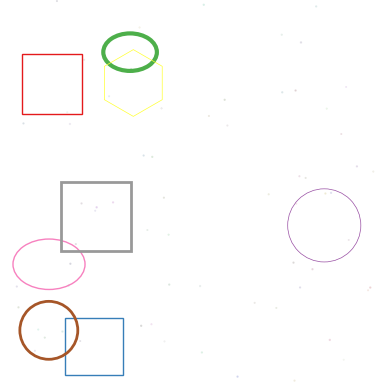[{"shape": "square", "thickness": 1, "radius": 0.39, "center": [0.134, 0.782]}, {"shape": "square", "thickness": 1, "radius": 0.37, "center": [0.244, 0.1]}, {"shape": "oval", "thickness": 3, "radius": 0.35, "center": [0.338, 0.865]}, {"shape": "circle", "thickness": 0.5, "radius": 0.47, "center": [0.842, 0.415]}, {"shape": "hexagon", "thickness": 0.5, "radius": 0.43, "center": [0.346, 0.784]}, {"shape": "circle", "thickness": 2, "radius": 0.38, "center": [0.127, 0.142]}, {"shape": "oval", "thickness": 1, "radius": 0.47, "center": [0.127, 0.314]}, {"shape": "square", "thickness": 2, "radius": 0.45, "center": [0.25, 0.438]}]